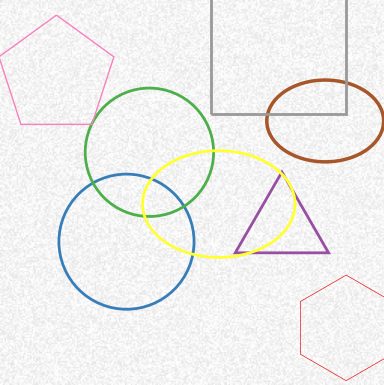[{"shape": "hexagon", "thickness": 0.5, "radius": 0.69, "center": [0.899, 0.148]}, {"shape": "circle", "thickness": 2, "radius": 0.88, "center": [0.329, 0.372]}, {"shape": "circle", "thickness": 2, "radius": 0.83, "center": [0.388, 0.604]}, {"shape": "triangle", "thickness": 2, "radius": 0.7, "center": [0.732, 0.413]}, {"shape": "oval", "thickness": 2, "radius": 0.99, "center": [0.568, 0.47]}, {"shape": "oval", "thickness": 2.5, "radius": 0.76, "center": [0.845, 0.686]}, {"shape": "pentagon", "thickness": 1, "radius": 0.78, "center": [0.147, 0.804]}, {"shape": "square", "thickness": 2, "radius": 0.88, "center": [0.723, 0.881]}]